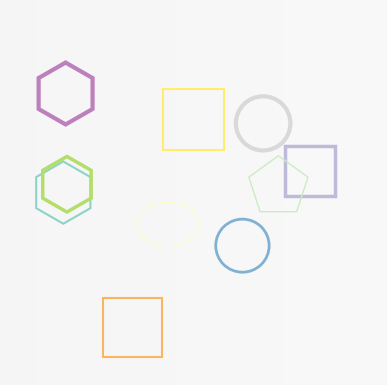[{"shape": "hexagon", "thickness": 1.5, "radius": 0.4, "center": [0.163, 0.5]}, {"shape": "oval", "thickness": 0.5, "radius": 0.4, "center": [0.433, 0.418]}, {"shape": "square", "thickness": 2.5, "radius": 0.32, "center": [0.8, 0.556]}, {"shape": "circle", "thickness": 2, "radius": 0.34, "center": [0.626, 0.362]}, {"shape": "square", "thickness": 1.5, "radius": 0.38, "center": [0.341, 0.15]}, {"shape": "hexagon", "thickness": 2.5, "radius": 0.36, "center": [0.173, 0.521]}, {"shape": "circle", "thickness": 3, "radius": 0.35, "center": [0.679, 0.68]}, {"shape": "hexagon", "thickness": 3, "radius": 0.4, "center": [0.169, 0.757]}, {"shape": "pentagon", "thickness": 1, "radius": 0.4, "center": [0.718, 0.515]}, {"shape": "square", "thickness": 1.5, "radius": 0.39, "center": [0.499, 0.689]}]